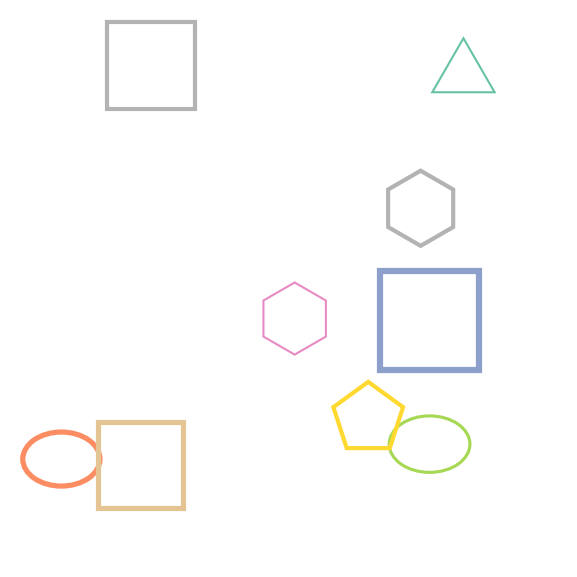[{"shape": "triangle", "thickness": 1, "radius": 0.31, "center": [0.803, 0.871]}, {"shape": "oval", "thickness": 2.5, "radius": 0.33, "center": [0.106, 0.204]}, {"shape": "square", "thickness": 3, "radius": 0.43, "center": [0.744, 0.444]}, {"shape": "hexagon", "thickness": 1, "radius": 0.31, "center": [0.51, 0.448]}, {"shape": "oval", "thickness": 1.5, "radius": 0.35, "center": [0.744, 0.23]}, {"shape": "pentagon", "thickness": 2, "radius": 0.32, "center": [0.638, 0.274]}, {"shape": "square", "thickness": 2.5, "radius": 0.37, "center": [0.243, 0.194]}, {"shape": "hexagon", "thickness": 2, "radius": 0.33, "center": [0.728, 0.638]}, {"shape": "square", "thickness": 2, "radius": 0.38, "center": [0.261, 0.886]}]